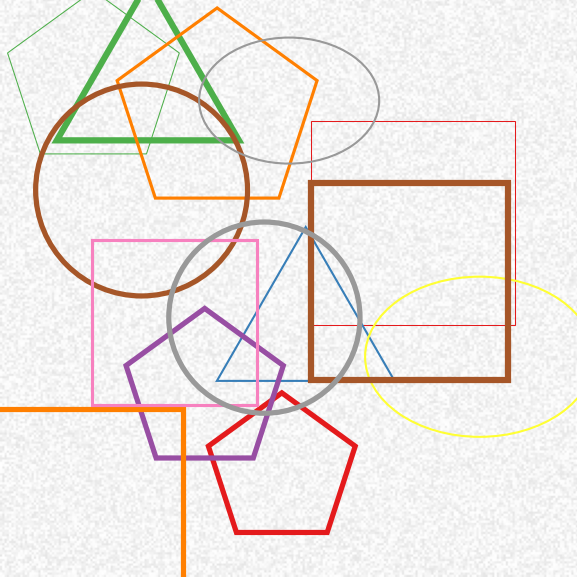[{"shape": "pentagon", "thickness": 2.5, "radius": 0.67, "center": [0.488, 0.185]}, {"shape": "square", "thickness": 0.5, "radius": 0.89, "center": [0.715, 0.613]}, {"shape": "triangle", "thickness": 1, "radius": 0.89, "center": [0.529, 0.428]}, {"shape": "pentagon", "thickness": 0.5, "radius": 0.78, "center": [0.162, 0.859]}, {"shape": "triangle", "thickness": 3, "radius": 0.91, "center": [0.256, 0.847]}, {"shape": "pentagon", "thickness": 2.5, "radius": 0.72, "center": [0.354, 0.322]}, {"shape": "square", "thickness": 2.5, "radius": 0.84, "center": [0.148, 0.123]}, {"shape": "pentagon", "thickness": 1.5, "radius": 0.91, "center": [0.376, 0.803]}, {"shape": "oval", "thickness": 1, "radius": 0.99, "center": [0.83, 0.381]}, {"shape": "square", "thickness": 3, "radius": 0.85, "center": [0.709, 0.512]}, {"shape": "circle", "thickness": 2.5, "radius": 0.92, "center": [0.245, 0.67]}, {"shape": "square", "thickness": 1.5, "radius": 0.71, "center": [0.302, 0.441]}, {"shape": "circle", "thickness": 2.5, "radius": 0.83, "center": [0.458, 0.449]}, {"shape": "oval", "thickness": 1, "radius": 0.78, "center": [0.501, 0.825]}]